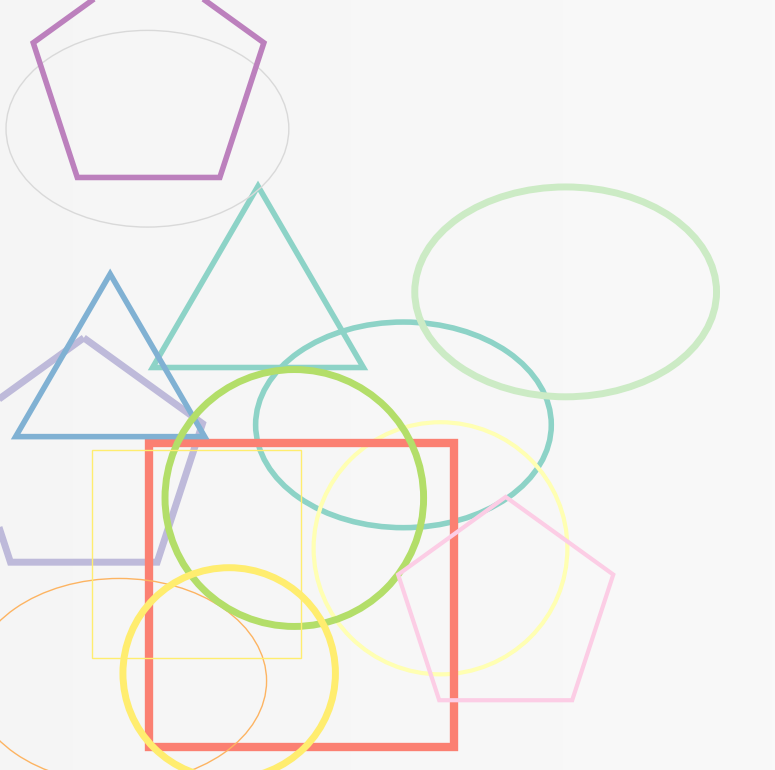[{"shape": "triangle", "thickness": 2, "radius": 0.79, "center": [0.333, 0.601]}, {"shape": "oval", "thickness": 2, "radius": 0.95, "center": [0.521, 0.448]}, {"shape": "circle", "thickness": 1.5, "radius": 0.82, "center": [0.568, 0.288]}, {"shape": "pentagon", "thickness": 2.5, "radius": 0.81, "center": [0.108, 0.4]}, {"shape": "square", "thickness": 3, "radius": 0.98, "center": [0.389, 0.227]}, {"shape": "triangle", "thickness": 2, "radius": 0.7, "center": [0.142, 0.503]}, {"shape": "oval", "thickness": 0.5, "radius": 0.95, "center": [0.154, 0.116]}, {"shape": "circle", "thickness": 2.5, "radius": 0.83, "center": [0.38, 0.353]}, {"shape": "pentagon", "thickness": 1.5, "radius": 0.73, "center": [0.653, 0.209]}, {"shape": "oval", "thickness": 0.5, "radius": 0.91, "center": [0.19, 0.833]}, {"shape": "pentagon", "thickness": 2, "radius": 0.78, "center": [0.192, 0.896]}, {"shape": "oval", "thickness": 2.5, "radius": 0.97, "center": [0.73, 0.621]}, {"shape": "square", "thickness": 0.5, "radius": 0.67, "center": [0.253, 0.28]}, {"shape": "circle", "thickness": 2.5, "radius": 0.69, "center": [0.296, 0.126]}]